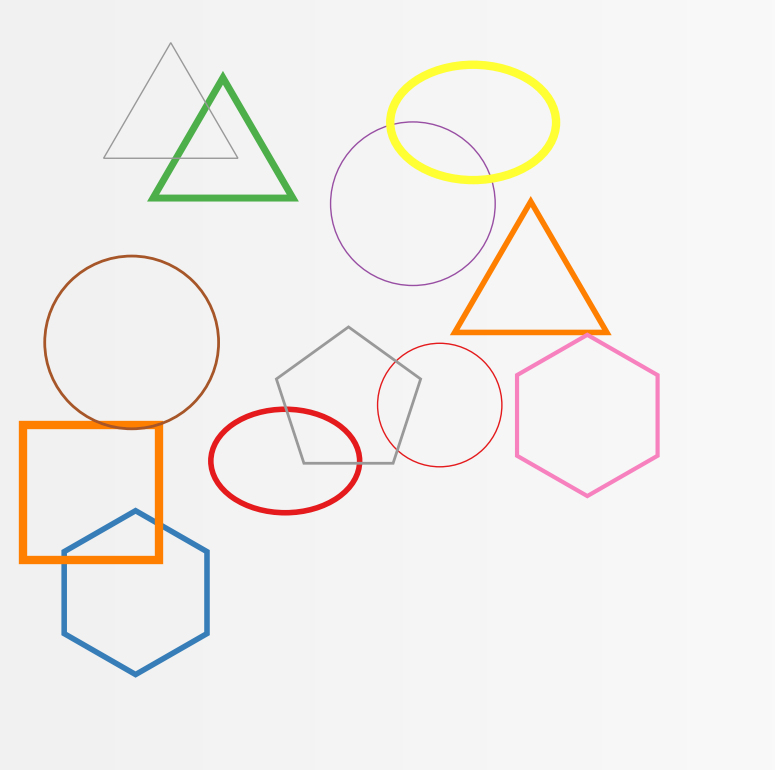[{"shape": "circle", "thickness": 0.5, "radius": 0.4, "center": [0.567, 0.474]}, {"shape": "oval", "thickness": 2, "radius": 0.48, "center": [0.368, 0.401]}, {"shape": "hexagon", "thickness": 2, "radius": 0.53, "center": [0.175, 0.23]}, {"shape": "triangle", "thickness": 2.5, "radius": 0.52, "center": [0.288, 0.795]}, {"shape": "circle", "thickness": 0.5, "radius": 0.53, "center": [0.533, 0.735]}, {"shape": "square", "thickness": 3, "radius": 0.44, "center": [0.117, 0.361]}, {"shape": "triangle", "thickness": 2, "radius": 0.57, "center": [0.685, 0.625]}, {"shape": "oval", "thickness": 3, "radius": 0.53, "center": [0.611, 0.841]}, {"shape": "circle", "thickness": 1, "radius": 0.56, "center": [0.17, 0.555]}, {"shape": "hexagon", "thickness": 1.5, "radius": 0.52, "center": [0.758, 0.46]}, {"shape": "pentagon", "thickness": 1, "radius": 0.49, "center": [0.45, 0.478]}, {"shape": "triangle", "thickness": 0.5, "radius": 0.5, "center": [0.22, 0.845]}]